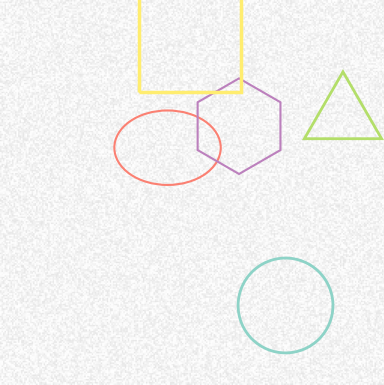[{"shape": "circle", "thickness": 2, "radius": 0.62, "center": [0.742, 0.207]}, {"shape": "oval", "thickness": 1.5, "radius": 0.69, "center": [0.435, 0.616]}, {"shape": "triangle", "thickness": 2, "radius": 0.58, "center": [0.891, 0.698]}, {"shape": "hexagon", "thickness": 1.5, "radius": 0.62, "center": [0.621, 0.672]}, {"shape": "square", "thickness": 2.5, "radius": 0.66, "center": [0.494, 0.893]}]